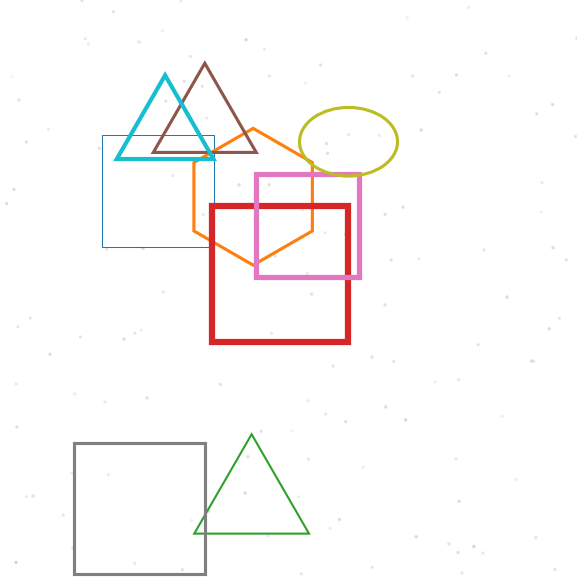[{"shape": "square", "thickness": 0.5, "radius": 0.49, "center": [0.273, 0.668]}, {"shape": "hexagon", "thickness": 1.5, "radius": 0.59, "center": [0.438, 0.658]}, {"shape": "triangle", "thickness": 1, "radius": 0.57, "center": [0.436, 0.132]}, {"shape": "square", "thickness": 3, "radius": 0.59, "center": [0.485, 0.525]}, {"shape": "triangle", "thickness": 1.5, "radius": 0.51, "center": [0.355, 0.787]}, {"shape": "square", "thickness": 2.5, "radius": 0.45, "center": [0.532, 0.608]}, {"shape": "square", "thickness": 1.5, "radius": 0.57, "center": [0.242, 0.119]}, {"shape": "oval", "thickness": 1.5, "radius": 0.42, "center": [0.604, 0.754]}, {"shape": "triangle", "thickness": 2, "radius": 0.48, "center": [0.286, 0.772]}]